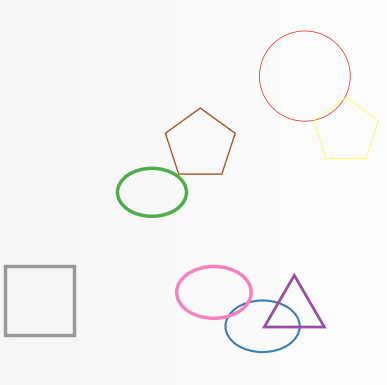[{"shape": "circle", "thickness": 0.5, "radius": 0.59, "center": [0.787, 0.802]}, {"shape": "oval", "thickness": 1.5, "radius": 0.48, "center": [0.678, 0.152]}, {"shape": "oval", "thickness": 2.5, "radius": 0.45, "center": [0.392, 0.5]}, {"shape": "triangle", "thickness": 2, "radius": 0.45, "center": [0.76, 0.195]}, {"shape": "pentagon", "thickness": 0.5, "radius": 0.44, "center": [0.893, 0.659]}, {"shape": "pentagon", "thickness": 1, "radius": 0.47, "center": [0.517, 0.624]}, {"shape": "oval", "thickness": 2.5, "radius": 0.48, "center": [0.552, 0.241]}, {"shape": "square", "thickness": 2.5, "radius": 0.45, "center": [0.102, 0.22]}]